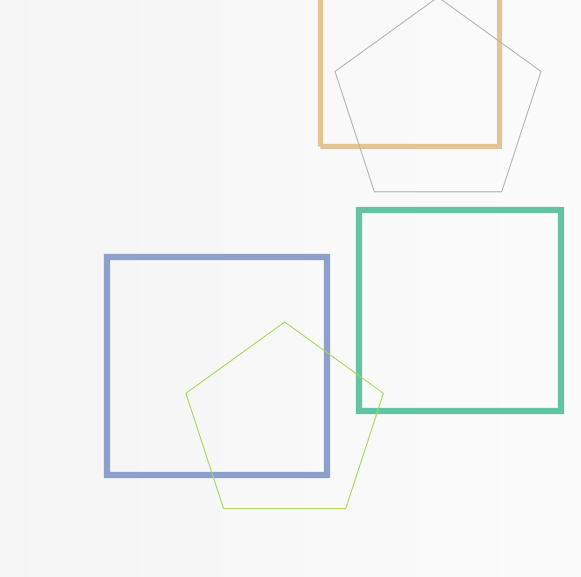[{"shape": "square", "thickness": 3, "radius": 0.87, "center": [0.791, 0.461]}, {"shape": "square", "thickness": 3, "radius": 0.95, "center": [0.373, 0.365]}, {"shape": "pentagon", "thickness": 0.5, "radius": 0.89, "center": [0.49, 0.263]}, {"shape": "square", "thickness": 2.5, "radius": 0.77, "center": [0.704, 0.899]}, {"shape": "pentagon", "thickness": 0.5, "radius": 0.93, "center": [0.754, 0.818]}]